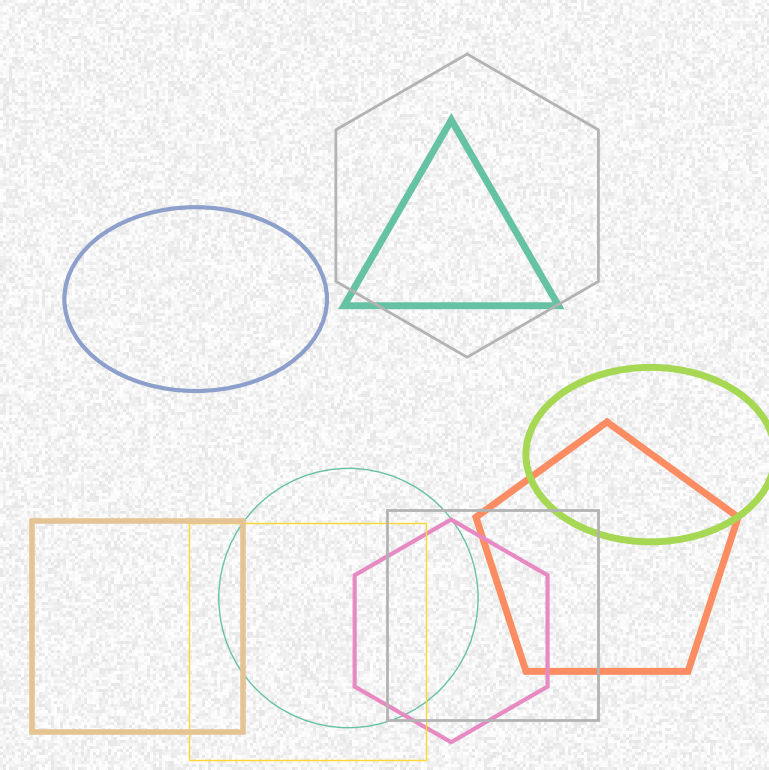[{"shape": "triangle", "thickness": 2.5, "radius": 0.8, "center": [0.586, 0.683]}, {"shape": "circle", "thickness": 0.5, "radius": 0.84, "center": [0.453, 0.223]}, {"shape": "pentagon", "thickness": 2.5, "radius": 0.9, "center": [0.788, 0.273]}, {"shape": "oval", "thickness": 1.5, "radius": 0.85, "center": [0.254, 0.612]}, {"shape": "hexagon", "thickness": 1.5, "radius": 0.72, "center": [0.586, 0.181]}, {"shape": "oval", "thickness": 2.5, "radius": 0.81, "center": [0.845, 0.41]}, {"shape": "square", "thickness": 0.5, "radius": 0.77, "center": [0.399, 0.167]}, {"shape": "square", "thickness": 2, "radius": 0.68, "center": [0.178, 0.186]}, {"shape": "hexagon", "thickness": 1, "radius": 0.98, "center": [0.607, 0.733]}, {"shape": "square", "thickness": 1, "radius": 0.68, "center": [0.64, 0.202]}]